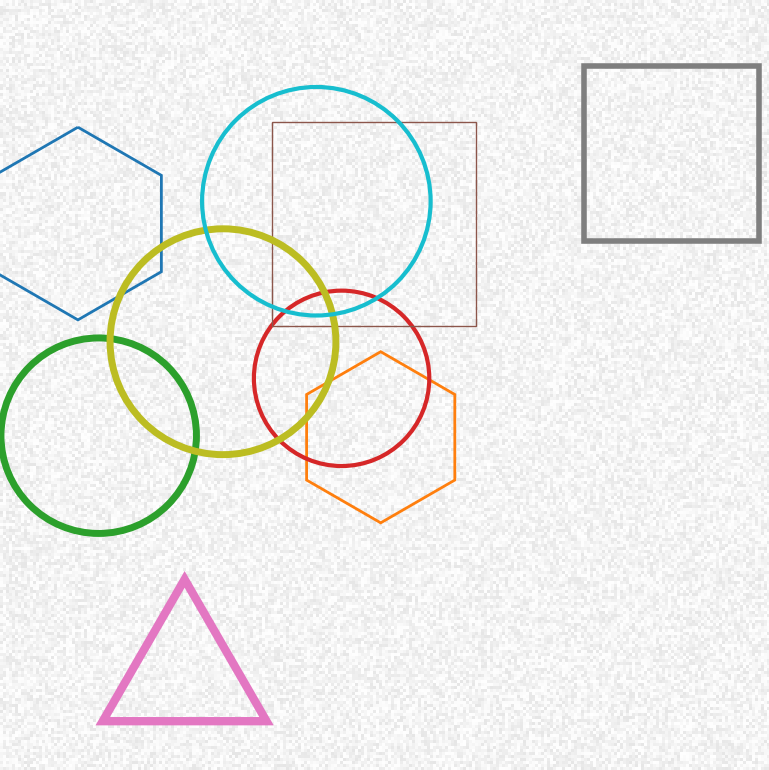[{"shape": "hexagon", "thickness": 1, "radius": 0.63, "center": [0.101, 0.71]}, {"shape": "hexagon", "thickness": 1, "radius": 0.56, "center": [0.494, 0.432]}, {"shape": "circle", "thickness": 2.5, "radius": 0.63, "center": [0.128, 0.434]}, {"shape": "circle", "thickness": 1.5, "radius": 0.57, "center": [0.444, 0.509]}, {"shape": "square", "thickness": 0.5, "radius": 0.66, "center": [0.486, 0.709]}, {"shape": "triangle", "thickness": 3, "radius": 0.61, "center": [0.24, 0.125]}, {"shape": "square", "thickness": 2, "radius": 0.57, "center": [0.872, 0.8]}, {"shape": "circle", "thickness": 2.5, "radius": 0.73, "center": [0.29, 0.556]}, {"shape": "circle", "thickness": 1.5, "radius": 0.74, "center": [0.411, 0.739]}]